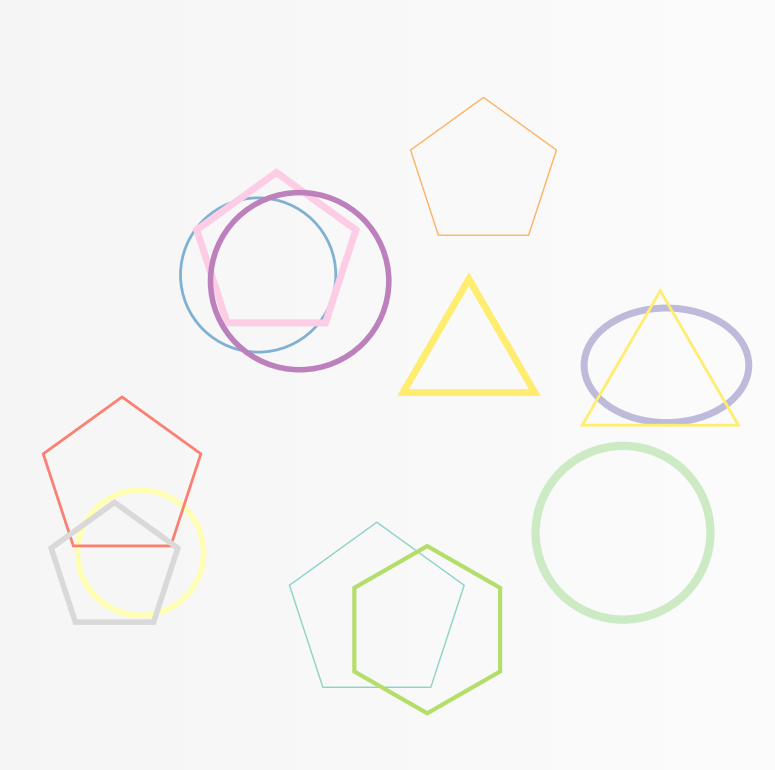[{"shape": "pentagon", "thickness": 0.5, "radius": 0.59, "center": [0.486, 0.203]}, {"shape": "circle", "thickness": 2, "radius": 0.41, "center": [0.181, 0.282]}, {"shape": "oval", "thickness": 2.5, "radius": 0.53, "center": [0.86, 0.526]}, {"shape": "pentagon", "thickness": 1, "radius": 0.53, "center": [0.157, 0.378]}, {"shape": "circle", "thickness": 1, "radius": 0.5, "center": [0.333, 0.643]}, {"shape": "pentagon", "thickness": 0.5, "radius": 0.49, "center": [0.624, 0.775]}, {"shape": "hexagon", "thickness": 1.5, "radius": 0.54, "center": [0.551, 0.182]}, {"shape": "pentagon", "thickness": 2.5, "radius": 0.54, "center": [0.357, 0.668]}, {"shape": "pentagon", "thickness": 2, "radius": 0.43, "center": [0.148, 0.262]}, {"shape": "circle", "thickness": 2, "radius": 0.58, "center": [0.387, 0.635]}, {"shape": "circle", "thickness": 3, "radius": 0.56, "center": [0.804, 0.308]}, {"shape": "triangle", "thickness": 1, "radius": 0.58, "center": [0.852, 0.506]}, {"shape": "triangle", "thickness": 2.5, "radius": 0.49, "center": [0.605, 0.539]}]